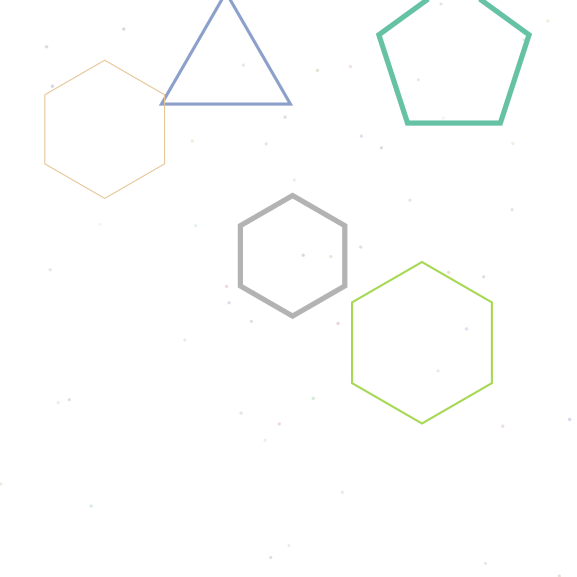[{"shape": "pentagon", "thickness": 2.5, "radius": 0.68, "center": [0.786, 0.897]}, {"shape": "triangle", "thickness": 1.5, "radius": 0.64, "center": [0.391, 0.883]}, {"shape": "hexagon", "thickness": 1, "radius": 0.7, "center": [0.731, 0.406]}, {"shape": "hexagon", "thickness": 0.5, "radius": 0.6, "center": [0.181, 0.775]}, {"shape": "hexagon", "thickness": 2.5, "radius": 0.52, "center": [0.507, 0.556]}]